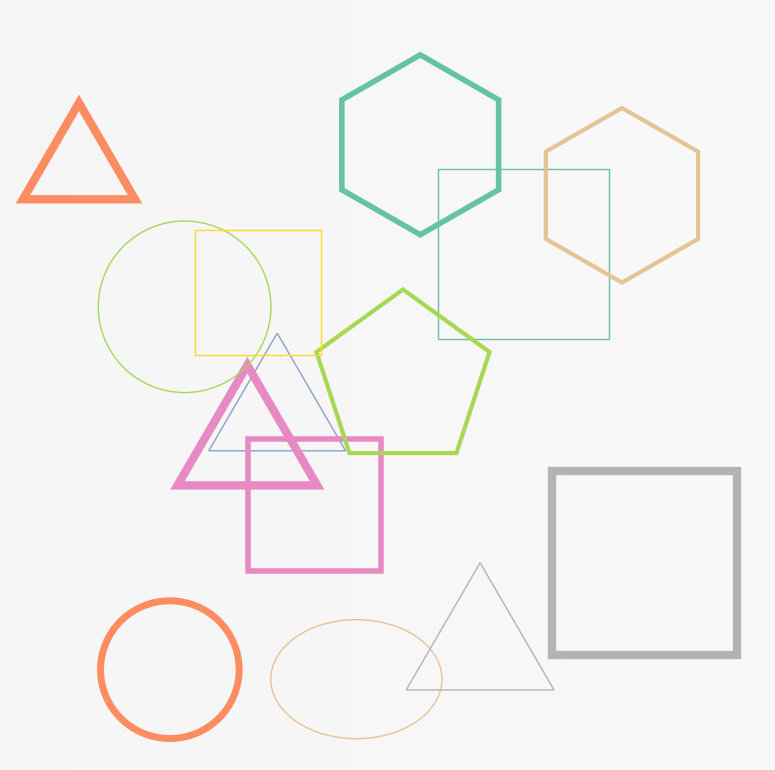[{"shape": "square", "thickness": 0.5, "radius": 0.55, "center": [0.676, 0.67]}, {"shape": "hexagon", "thickness": 2, "radius": 0.58, "center": [0.542, 0.812]}, {"shape": "circle", "thickness": 2.5, "radius": 0.45, "center": [0.219, 0.13]}, {"shape": "triangle", "thickness": 3, "radius": 0.42, "center": [0.102, 0.783]}, {"shape": "triangle", "thickness": 0.5, "radius": 0.51, "center": [0.358, 0.465]}, {"shape": "square", "thickness": 2, "radius": 0.43, "center": [0.406, 0.345]}, {"shape": "triangle", "thickness": 3, "radius": 0.52, "center": [0.319, 0.422]}, {"shape": "circle", "thickness": 0.5, "radius": 0.56, "center": [0.238, 0.602]}, {"shape": "pentagon", "thickness": 1.5, "radius": 0.59, "center": [0.52, 0.507]}, {"shape": "square", "thickness": 0.5, "radius": 0.41, "center": [0.333, 0.62]}, {"shape": "hexagon", "thickness": 1.5, "radius": 0.57, "center": [0.803, 0.746]}, {"shape": "oval", "thickness": 0.5, "radius": 0.55, "center": [0.46, 0.118]}, {"shape": "triangle", "thickness": 0.5, "radius": 0.55, "center": [0.619, 0.159]}, {"shape": "square", "thickness": 3, "radius": 0.6, "center": [0.831, 0.269]}]